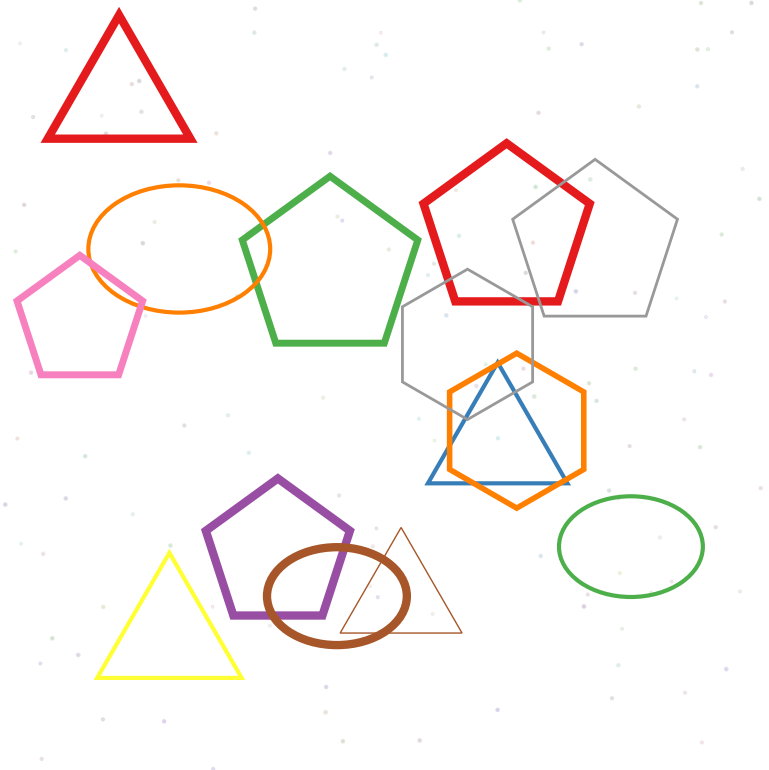[{"shape": "triangle", "thickness": 3, "radius": 0.53, "center": [0.155, 0.873]}, {"shape": "pentagon", "thickness": 3, "radius": 0.57, "center": [0.658, 0.7]}, {"shape": "triangle", "thickness": 1.5, "radius": 0.52, "center": [0.646, 0.425]}, {"shape": "oval", "thickness": 1.5, "radius": 0.47, "center": [0.819, 0.29]}, {"shape": "pentagon", "thickness": 2.5, "radius": 0.6, "center": [0.429, 0.651]}, {"shape": "pentagon", "thickness": 3, "radius": 0.49, "center": [0.361, 0.28]}, {"shape": "hexagon", "thickness": 2, "radius": 0.5, "center": [0.671, 0.441]}, {"shape": "oval", "thickness": 1.5, "radius": 0.59, "center": [0.233, 0.677]}, {"shape": "triangle", "thickness": 1.5, "radius": 0.54, "center": [0.22, 0.174]}, {"shape": "oval", "thickness": 3, "radius": 0.45, "center": [0.438, 0.226]}, {"shape": "triangle", "thickness": 0.5, "radius": 0.46, "center": [0.521, 0.224]}, {"shape": "pentagon", "thickness": 2.5, "radius": 0.43, "center": [0.104, 0.583]}, {"shape": "hexagon", "thickness": 1, "radius": 0.49, "center": [0.607, 0.553]}, {"shape": "pentagon", "thickness": 1, "radius": 0.56, "center": [0.773, 0.68]}]